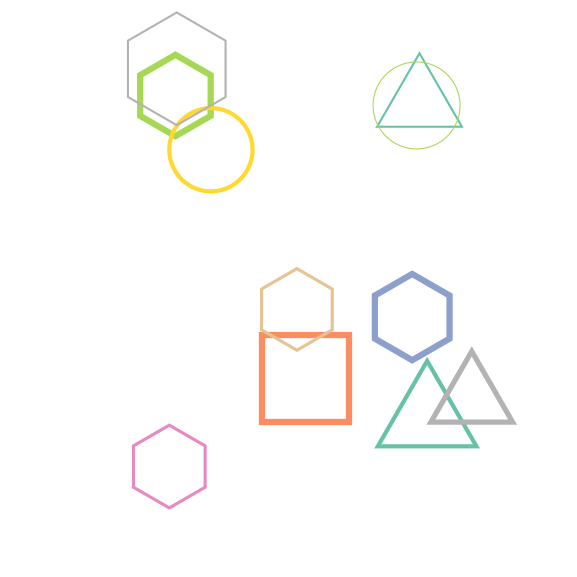[{"shape": "triangle", "thickness": 1, "radius": 0.42, "center": [0.726, 0.822]}, {"shape": "triangle", "thickness": 2, "radius": 0.49, "center": [0.74, 0.276]}, {"shape": "square", "thickness": 3, "radius": 0.38, "center": [0.53, 0.344]}, {"shape": "hexagon", "thickness": 3, "radius": 0.37, "center": [0.714, 0.45]}, {"shape": "hexagon", "thickness": 1.5, "radius": 0.36, "center": [0.293, 0.191]}, {"shape": "hexagon", "thickness": 3, "radius": 0.35, "center": [0.304, 0.834]}, {"shape": "circle", "thickness": 0.5, "radius": 0.38, "center": [0.721, 0.817]}, {"shape": "circle", "thickness": 2, "radius": 0.36, "center": [0.365, 0.74]}, {"shape": "hexagon", "thickness": 1.5, "radius": 0.35, "center": [0.514, 0.463]}, {"shape": "hexagon", "thickness": 1, "radius": 0.49, "center": [0.306, 0.88]}, {"shape": "triangle", "thickness": 2.5, "radius": 0.41, "center": [0.817, 0.309]}]